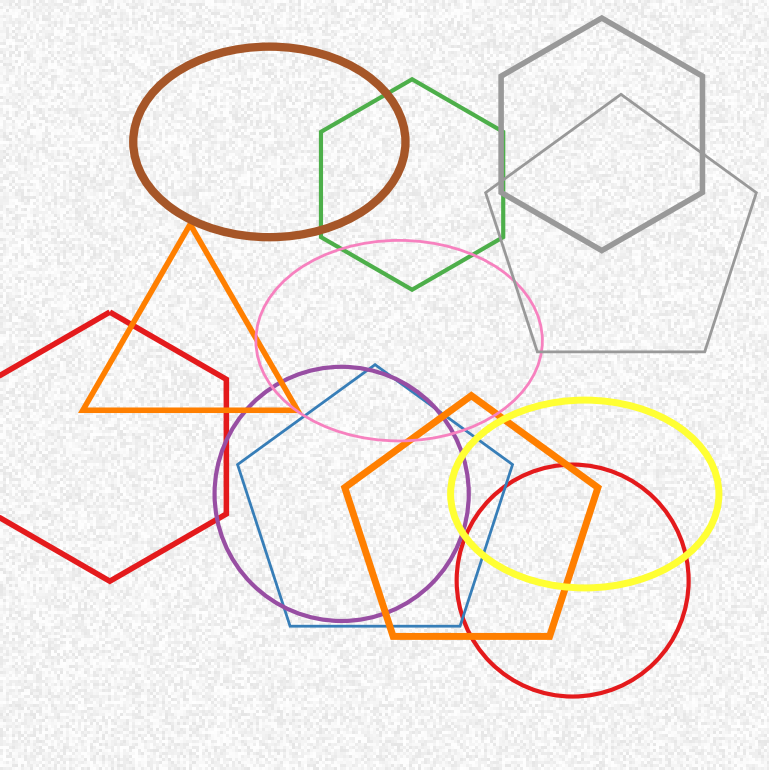[{"shape": "hexagon", "thickness": 2, "radius": 0.87, "center": [0.143, 0.42]}, {"shape": "circle", "thickness": 1.5, "radius": 0.75, "center": [0.744, 0.246]}, {"shape": "pentagon", "thickness": 1, "radius": 0.94, "center": [0.487, 0.339]}, {"shape": "hexagon", "thickness": 1.5, "radius": 0.68, "center": [0.535, 0.76]}, {"shape": "circle", "thickness": 1.5, "radius": 0.83, "center": [0.444, 0.359]}, {"shape": "triangle", "thickness": 2, "radius": 0.8, "center": [0.247, 0.548]}, {"shape": "pentagon", "thickness": 2.5, "radius": 0.86, "center": [0.612, 0.313]}, {"shape": "oval", "thickness": 2.5, "radius": 0.87, "center": [0.759, 0.358]}, {"shape": "oval", "thickness": 3, "radius": 0.88, "center": [0.35, 0.816]}, {"shape": "oval", "thickness": 1, "radius": 0.93, "center": [0.518, 0.558]}, {"shape": "pentagon", "thickness": 1, "radius": 0.92, "center": [0.806, 0.693]}, {"shape": "hexagon", "thickness": 2, "radius": 0.75, "center": [0.782, 0.826]}]